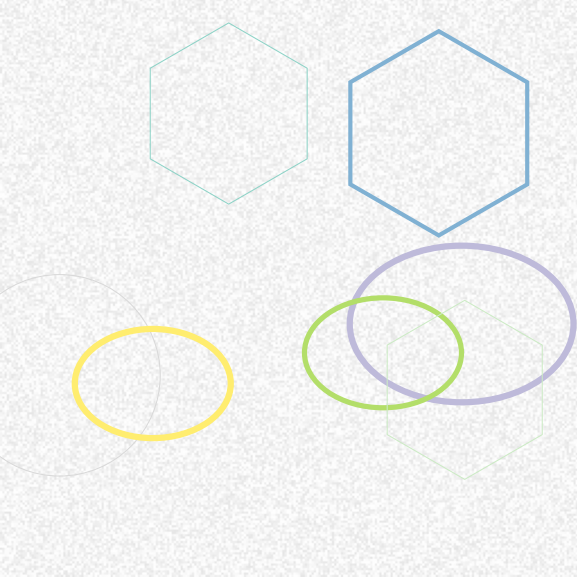[{"shape": "hexagon", "thickness": 0.5, "radius": 0.78, "center": [0.396, 0.803]}, {"shape": "oval", "thickness": 3, "radius": 0.97, "center": [0.799, 0.438]}, {"shape": "hexagon", "thickness": 2, "radius": 0.88, "center": [0.76, 0.768]}, {"shape": "oval", "thickness": 2.5, "radius": 0.68, "center": [0.663, 0.388]}, {"shape": "circle", "thickness": 0.5, "radius": 0.87, "center": [0.103, 0.349]}, {"shape": "hexagon", "thickness": 0.5, "radius": 0.78, "center": [0.805, 0.324]}, {"shape": "oval", "thickness": 3, "radius": 0.68, "center": [0.265, 0.335]}]